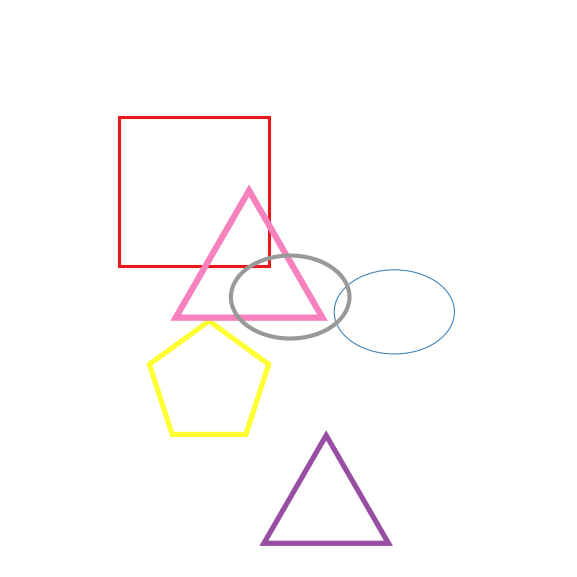[{"shape": "square", "thickness": 1.5, "radius": 0.65, "center": [0.336, 0.668]}, {"shape": "oval", "thickness": 0.5, "radius": 0.52, "center": [0.683, 0.459]}, {"shape": "triangle", "thickness": 2.5, "radius": 0.62, "center": [0.565, 0.121]}, {"shape": "pentagon", "thickness": 2.5, "radius": 0.54, "center": [0.362, 0.335]}, {"shape": "triangle", "thickness": 3, "radius": 0.73, "center": [0.431, 0.522]}, {"shape": "oval", "thickness": 2, "radius": 0.51, "center": [0.502, 0.485]}]